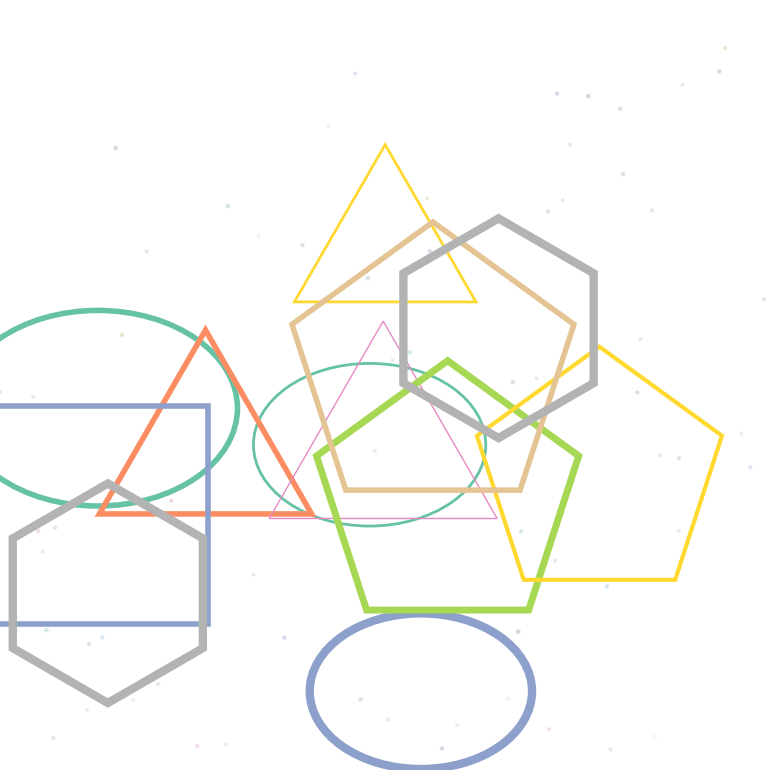[{"shape": "oval", "thickness": 1, "radius": 0.75, "center": [0.48, 0.422]}, {"shape": "oval", "thickness": 2, "radius": 0.91, "center": [0.127, 0.47]}, {"shape": "triangle", "thickness": 2, "radius": 0.8, "center": [0.267, 0.412]}, {"shape": "square", "thickness": 2, "radius": 0.71, "center": [0.128, 0.331]}, {"shape": "oval", "thickness": 3, "radius": 0.72, "center": [0.547, 0.102]}, {"shape": "triangle", "thickness": 0.5, "radius": 0.85, "center": [0.498, 0.412]}, {"shape": "pentagon", "thickness": 2.5, "radius": 0.9, "center": [0.581, 0.353]}, {"shape": "triangle", "thickness": 1, "radius": 0.68, "center": [0.5, 0.676]}, {"shape": "pentagon", "thickness": 1.5, "radius": 0.84, "center": [0.779, 0.382]}, {"shape": "pentagon", "thickness": 2, "radius": 0.96, "center": [0.562, 0.519]}, {"shape": "hexagon", "thickness": 3, "radius": 0.71, "center": [0.14, 0.23]}, {"shape": "hexagon", "thickness": 3, "radius": 0.71, "center": [0.647, 0.574]}]